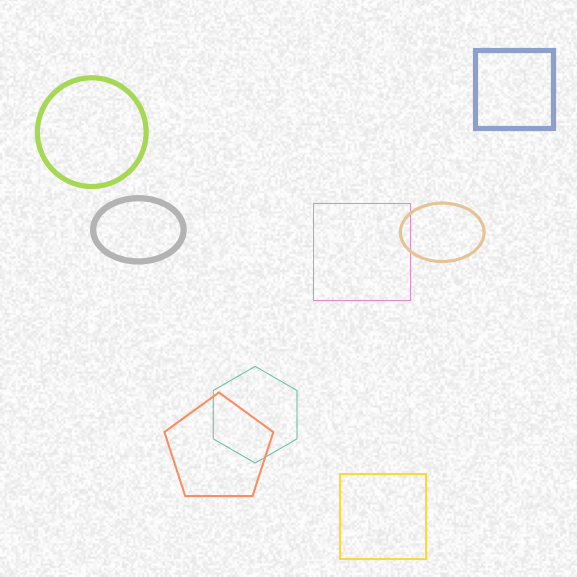[{"shape": "hexagon", "thickness": 0.5, "radius": 0.42, "center": [0.442, 0.281]}, {"shape": "pentagon", "thickness": 1, "radius": 0.5, "center": [0.379, 0.22]}, {"shape": "square", "thickness": 2.5, "radius": 0.34, "center": [0.889, 0.845]}, {"shape": "square", "thickness": 0.5, "radius": 0.42, "center": [0.626, 0.563]}, {"shape": "circle", "thickness": 2.5, "radius": 0.47, "center": [0.159, 0.77]}, {"shape": "square", "thickness": 1, "radius": 0.37, "center": [0.663, 0.105]}, {"shape": "oval", "thickness": 1.5, "radius": 0.36, "center": [0.766, 0.597]}, {"shape": "oval", "thickness": 3, "radius": 0.39, "center": [0.24, 0.601]}]